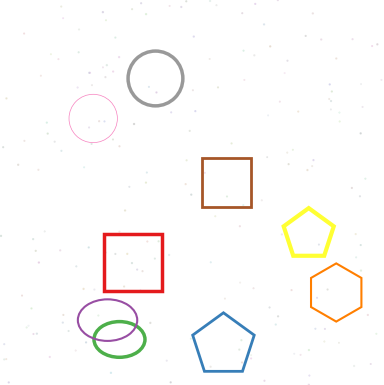[{"shape": "square", "thickness": 2.5, "radius": 0.37, "center": [0.345, 0.319]}, {"shape": "pentagon", "thickness": 2, "radius": 0.42, "center": [0.58, 0.104]}, {"shape": "oval", "thickness": 2.5, "radius": 0.33, "center": [0.31, 0.118]}, {"shape": "oval", "thickness": 1.5, "radius": 0.39, "center": [0.279, 0.169]}, {"shape": "hexagon", "thickness": 1.5, "radius": 0.38, "center": [0.873, 0.24]}, {"shape": "pentagon", "thickness": 3, "radius": 0.34, "center": [0.802, 0.391]}, {"shape": "square", "thickness": 2, "radius": 0.32, "center": [0.587, 0.526]}, {"shape": "circle", "thickness": 0.5, "radius": 0.31, "center": [0.242, 0.692]}, {"shape": "circle", "thickness": 2.5, "radius": 0.36, "center": [0.404, 0.796]}]